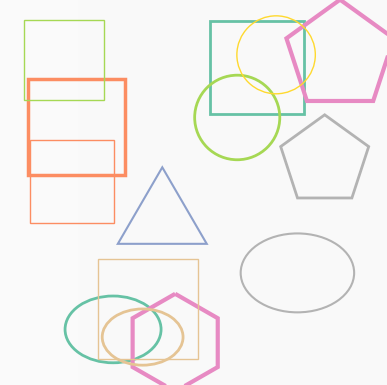[{"shape": "oval", "thickness": 2, "radius": 0.62, "center": [0.292, 0.144]}, {"shape": "square", "thickness": 2, "radius": 0.6, "center": [0.663, 0.824]}, {"shape": "square", "thickness": 2.5, "radius": 0.63, "center": [0.198, 0.67]}, {"shape": "square", "thickness": 1, "radius": 0.54, "center": [0.185, 0.528]}, {"shape": "triangle", "thickness": 1.5, "radius": 0.66, "center": [0.419, 0.433]}, {"shape": "hexagon", "thickness": 3, "radius": 0.63, "center": [0.452, 0.11]}, {"shape": "pentagon", "thickness": 3, "radius": 0.73, "center": [0.878, 0.855]}, {"shape": "square", "thickness": 1, "radius": 0.52, "center": [0.165, 0.844]}, {"shape": "circle", "thickness": 2, "radius": 0.55, "center": [0.612, 0.695]}, {"shape": "circle", "thickness": 1, "radius": 0.51, "center": [0.712, 0.858]}, {"shape": "square", "thickness": 1, "radius": 0.65, "center": [0.382, 0.197]}, {"shape": "oval", "thickness": 2, "radius": 0.52, "center": [0.368, 0.125]}, {"shape": "oval", "thickness": 1.5, "radius": 0.73, "center": [0.768, 0.291]}, {"shape": "pentagon", "thickness": 2, "radius": 0.6, "center": [0.838, 0.582]}]